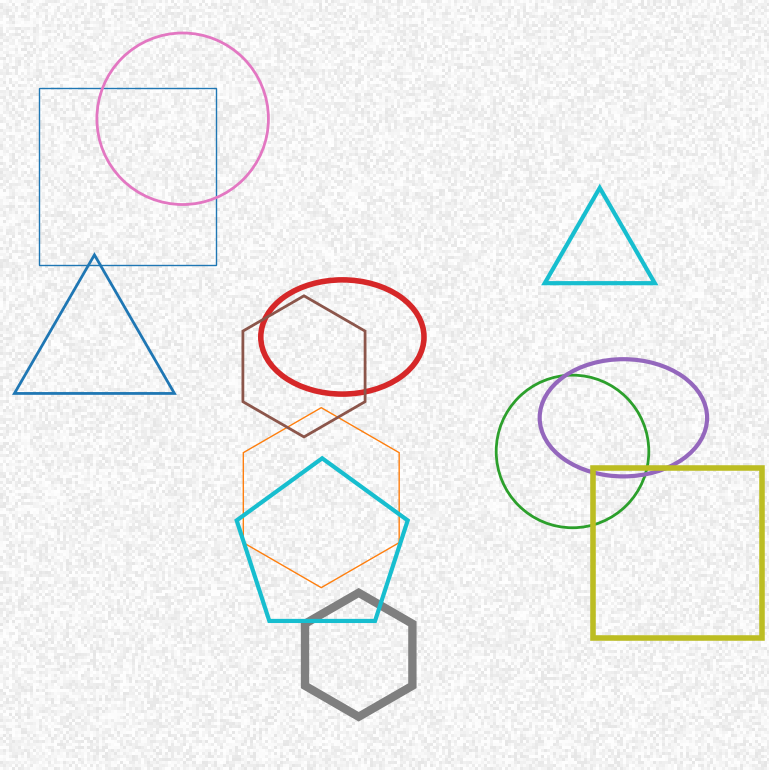[{"shape": "square", "thickness": 0.5, "radius": 0.58, "center": [0.166, 0.771]}, {"shape": "triangle", "thickness": 1, "radius": 0.6, "center": [0.123, 0.549]}, {"shape": "hexagon", "thickness": 0.5, "radius": 0.58, "center": [0.417, 0.354]}, {"shape": "circle", "thickness": 1, "radius": 0.5, "center": [0.744, 0.414]}, {"shape": "oval", "thickness": 2, "radius": 0.53, "center": [0.445, 0.562]}, {"shape": "oval", "thickness": 1.5, "radius": 0.54, "center": [0.81, 0.457]}, {"shape": "hexagon", "thickness": 1, "radius": 0.46, "center": [0.395, 0.524]}, {"shape": "circle", "thickness": 1, "radius": 0.56, "center": [0.237, 0.846]}, {"shape": "hexagon", "thickness": 3, "radius": 0.4, "center": [0.466, 0.15]}, {"shape": "square", "thickness": 2, "radius": 0.55, "center": [0.88, 0.281]}, {"shape": "pentagon", "thickness": 1.5, "radius": 0.58, "center": [0.418, 0.288]}, {"shape": "triangle", "thickness": 1.5, "radius": 0.41, "center": [0.779, 0.673]}]